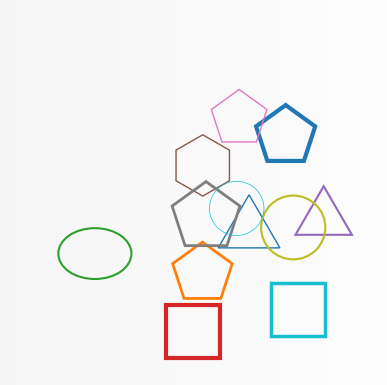[{"shape": "triangle", "thickness": 1, "radius": 0.46, "center": [0.643, 0.402]}, {"shape": "pentagon", "thickness": 3, "radius": 0.4, "center": [0.737, 0.647]}, {"shape": "pentagon", "thickness": 2, "radius": 0.4, "center": [0.522, 0.29]}, {"shape": "oval", "thickness": 1.5, "radius": 0.47, "center": [0.245, 0.341]}, {"shape": "square", "thickness": 3, "radius": 0.35, "center": [0.499, 0.139]}, {"shape": "triangle", "thickness": 1.5, "radius": 0.42, "center": [0.835, 0.432]}, {"shape": "hexagon", "thickness": 1, "radius": 0.4, "center": [0.523, 0.57]}, {"shape": "pentagon", "thickness": 1, "radius": 0.38, "center": [0.617, 0.692]}, {"shape": "pentagon", "thickness": 2, "radius": 0.46, "center": [0.532, 0.436]}, {"shape": "circle", "thickness": 1.5, "radius": 0.41, "center": [0.757, 0.409]}, {"shape": "square", "thickness": 2.5, "radius": 0.35, "center": [0.768, 0.195]}, {"shape": "circle", "thickness": 0.5, "radius": 0.35, "center": [0.611, 0.459]}]